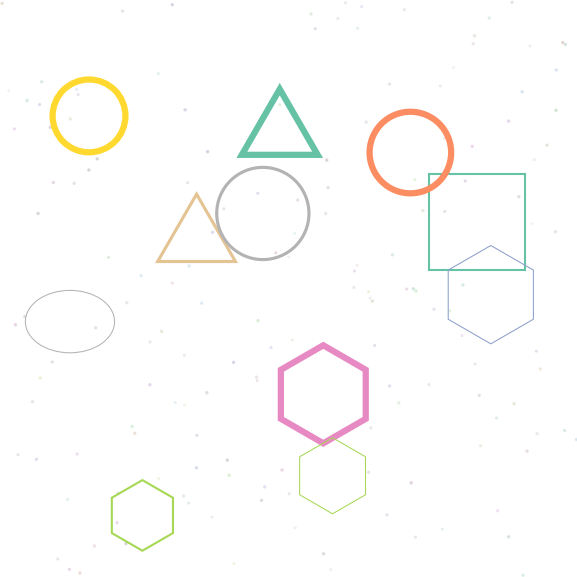[{"shape": "triangle", "thickness": 3, "radius": 0.38, "center": [0.484, 0.769]}, {"shape": "square", "thickness": 1, "radius": 0.41, "center": [0.825, 0.615]}, {"shape": "circle", "thickness": 3, "radius": 0.35, "center": [0.711, 0.735]}, {"shape": "hexagon", "thickness": 0.5, "radius": 0.43, "center": [0.85, 0.489]}, {"shape": "hexagon", "thickness": 3, "radius": 0.42, "center": [0.56, 0.316]}, {"shape": "hexagon", "thickness": 1, "radius": 0.31, "center": [0.247, 0.107]}, {"shape": "hexagon", "thickness": 0.5, "radius": 0.33, "center": [0.576, 0.175]}, {"shape": "circle", "thickness": 3, "radius": 0.32, "center": [0.154, 0.798]}, {"shape": "triangle", "thickness": 1.5, "radius": 0.39, "center": [0.34, 0.585]}, {"shape": "circle", "thickness": 1.5, "radius": 0.4, "center": [0.455, 0.629]}, {"shape": "oval", "thickness": 0.5, "radius": 0.39, "center": [0.121, 0.442]}]